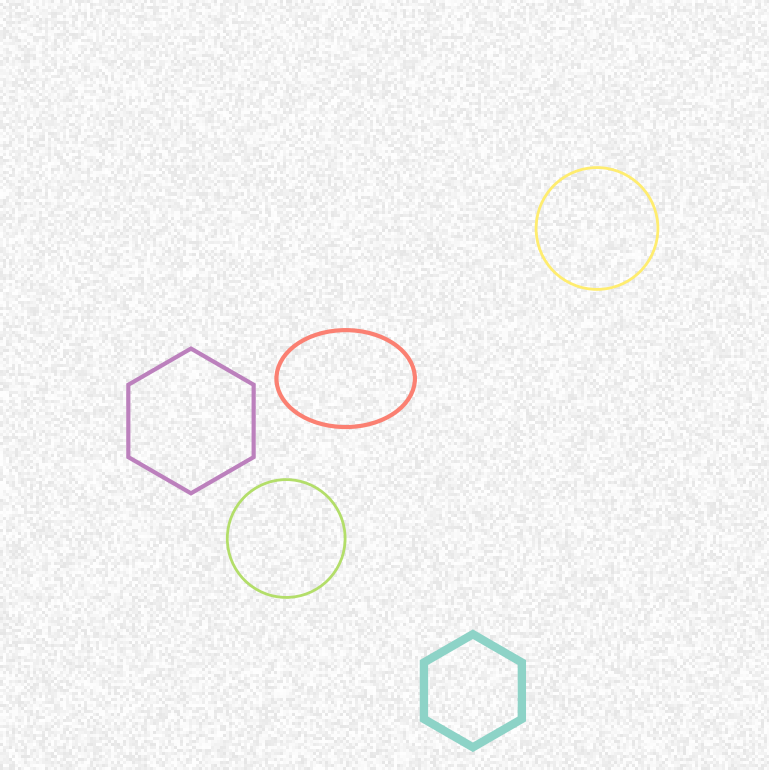[{"shape": "hexagon", "thickness": 3, "radius": 0.37, "center": [0.614, 0.103]}, {"shape": "oval", "thickness": 1.5, "radius": 0.45, "center": [0.449, 0.508]}, {"shape": "circle", "thickness": 1, "radius": 0.38, "center": [0.372, 0.301]}, {"shape": "hexagon", "thickness": 1.5, "radius": 0.47, "center": [0.248, 0.453]}, {"shape": "circle", "thickness": 1, "radius": 0.4, "center": [0.775, 0.703]}]